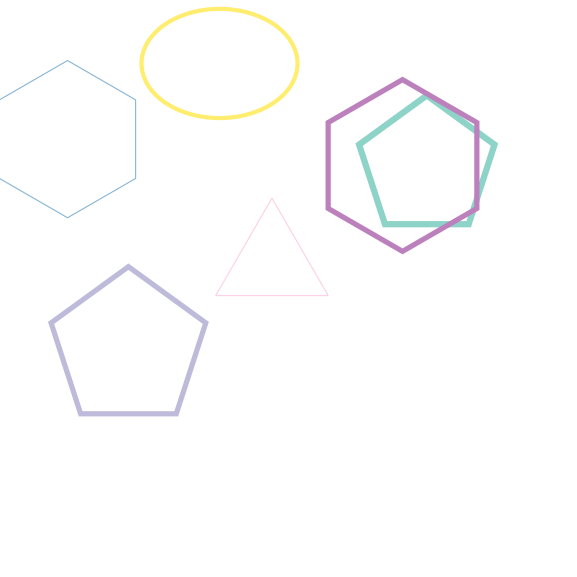[{"shape": "pentagon", "thickness": 3, "radius": 0.62, "center": [0.739, 0.711]}, {"shape": "pentagon", "thickness": 2.5, "radius": 0.7, "center": [0.222, 0.397]}, {"shape": "hexagon", "thickness": 0.5, "radius": 0.68, "center": [0.117, 0.758]}, {"shape": "triangle", "thickness": 0.5, "radius": 0.56, "center": [0.471, 0.544]}, {"shape": "hexagon", "thickness": 2.5, "radius": 0.74, "center": [0.697, 0.713]}, {"shape": "oval", "thickness": 2, "radius": 0.68, "center": [0.38, 0.889]}]